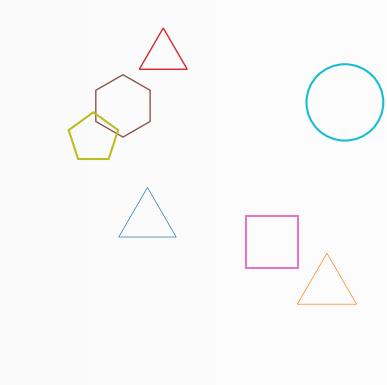[{"shape": "triangle", "thickness": 0.5, "radius": 0.43, "center": [0.381, 0.427]}, {"shape": "triangle", "thickness": 0.5, "radius": 0.44, "center": [0.844, 0.254]}, {"shape": "triangle", "thickness": 1, "radius": 0.36, "center": [0.421, 0.856]}, {"shape": "hexagon", "thickness": 1, "radius": 0.4, "center": [0.317, 0.725]}, {"shape": "square", "thickness": 1.5, "radius": 0.34, "center": [0.702, 0.372]}, {"shape": "pentagon", "thickness": 1.5, "radius": 0.34, "center": [0.241, 0.641]}, {"shape": "circle", "thickness": 1.5, "radius": 0.5, "center": [0.89, 0.734]}]